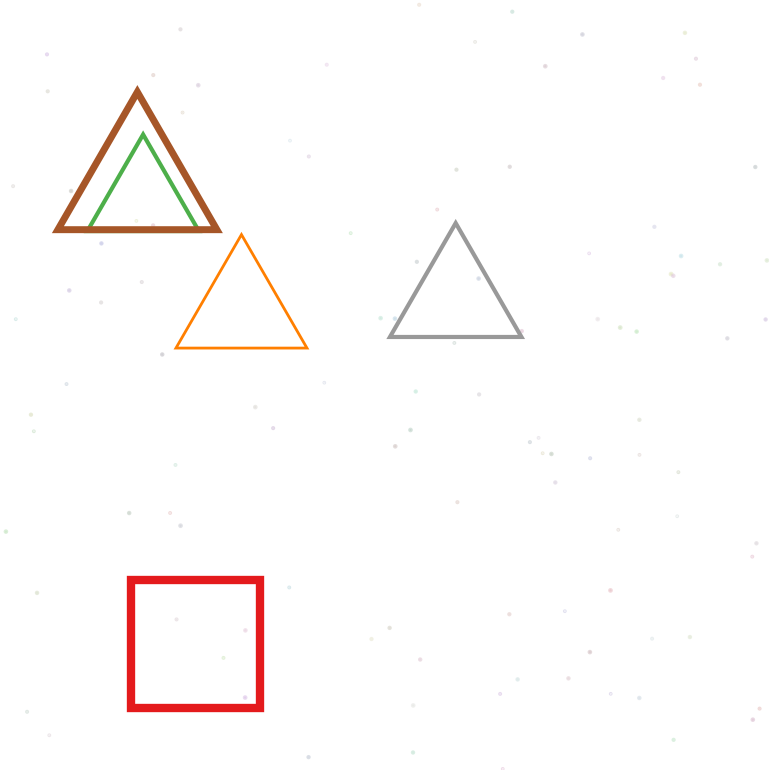[{"shape": "square", "thickness": 3, "radius": 0.42, "center": [0.254, 0.164]}, {"shape": "triangle", "thickness": 1.5, "radius": 0.42, "center": [0.186, 0.742]}, {"shape": "triangle", "thickness": 1, "radius": 0.49, "center": [0.314, 0.597]}, {"shape": "triangle", "thickness": 2.5, "radius": 0.6, "center": [0.178, 0.761]}, {"shape": "triangle", "thickness": 1.5, "radius": 0.49, "center": [0.592, 0.612]}]